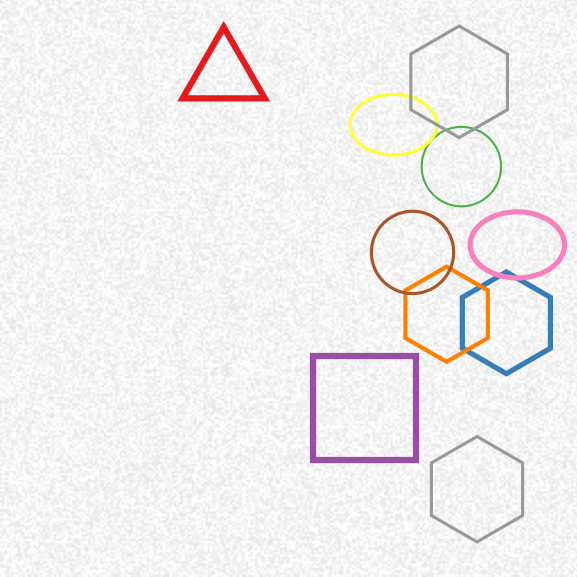[{"shape": "triangle", "thickness": 3, "radius": 0.41, "center": [0.387, 0.87]}, {"shape": "hexagon", "thickness": 2.5, "radius": 0.44, "center": [0.877, 0.44]}, {"shape": "circle", "thickness": 1, "radius": 0.34, "center": [0.799, 0.711]}, {"shape": "square", "thickness": 3, "radius": 0.45, "center": [0.631, 0.293]}, {"shape": "hexagon", "thickness": 2, "radius": 0.41, "center": [0.773, 0.455]}, {"shape": "oval", "thickness": 1.5, "radius": 0.38, "center": [0.681, 0.783]}, {"shape": "circle", "thickness": 1.5, "radius": 0.36, "center": [0.714, 0.562]}, {"shape": "oval", "thickness": 2.5, "radius": 0.41, "center": [0.896, 0.575]}, {"shape": "hexagon", "thickness": 1.5, "radius": 0.46, "center": [0.826, 0.152]}, {"shape": "hexagon", "thickness": 1.5, "radius": 0.48, "center": [0.795, 0.857]}]